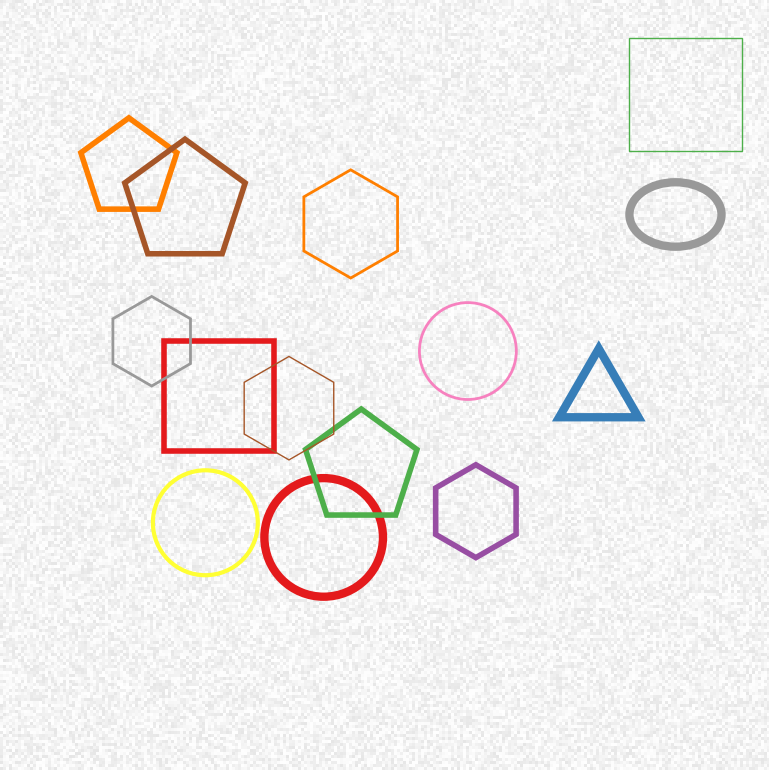[{"shape": "circle", "thickness": 3, "radius": 0.39, "center": [0.42, 0.302]}, {"shape": "square", "thickness": 2, "radius": 0.36, "center": [0.285, 0.486]}, {"shape": "triangle", "thickness": 3, "radius": 0.3, "center": [0.778, 0.488]}, {"shape": "square", "thickness": 0.5, "radius": 0.37, "center": [0.89, 0.877]}, {"shape": "pentagon", "thickness": 2, "radius": 0.38, "center": [0.469, 0.393]}, {"shape": "hexagon", "thickness": 2, "radius": 0.3, "center": [0.618, 0.336]}, {"shape": "hexagon", "thickness": 1, "radius": 0.35, "center": [0.455, 0.709]}, {"shape": "pentagon", "thickness": 2, "radius": 0.33, "center": [0.167, 0.781]}, {"shape": "circle", "thickness": 1.5, "radius": 0.34, "center": [0.267, 0.321]}, {"shape": "pentagon", "thickness": 2, "radius": 0.41, "center": [0.24, 0.737]}, {"shape": "hexagon", "thickness": 0.5, "radius": 0.34, "center": [0.375, 0.47]}, {"shape": "circle", "thickness": 1, "radius": 0.31, "center": [0.608, 0.544]}, {"shape": "hexagon", "thickness": 1, "radius": 0.29, "center": [0.197, 0.557]}, {"shape": "oval", "thickness": 3, "radius": 0.3, "center": [0.877, 0.721]}]